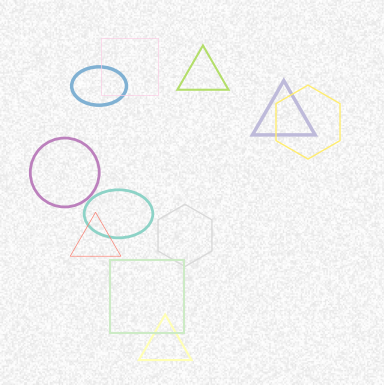[{"shape": "oval", "thickness": 2, "radius": 0.45, "center": [0.308, 0.445]}, {"shape": "triangle", "thickness": 1.5, "radius": 0.39, "center": [0.429, 0.104]}, {"shape": "triangle", "thickness": 2.5, "radius": 0.47, "center": [0.737, 0.697]}, {"shape": "triangle", "thickness": 0.5, "radius": 0.38, "center": [0.248, 0.373]}, {"shape": "oval", "thickness": 2.5, "radius": 0.36, "center": [0.257, 0.777]}, {"shape": "triangle", "thickness": 1.5, "radius": 0.38, "center": [0.527, 0.805]}, {"shape": "square", "thickness": 0.5, "radius": 0.37, "center": [0.336, 0.828]}, {"shape": "hexagon", "thickness": 1, "radius": 0.4, "center": [0.48, 0.389]}, {"shape": "circle", "thickness": 2, "radius": 0.45, "center": [0.168, 0.552]}, {"shape": "square", "thickness": 1.5, "radius": 0.48, "center": [0.382, 0.23]}, {"shape": "hexagon", "thickness": 1, "radius": 0.48, "center": [0.8, 0.683]}]